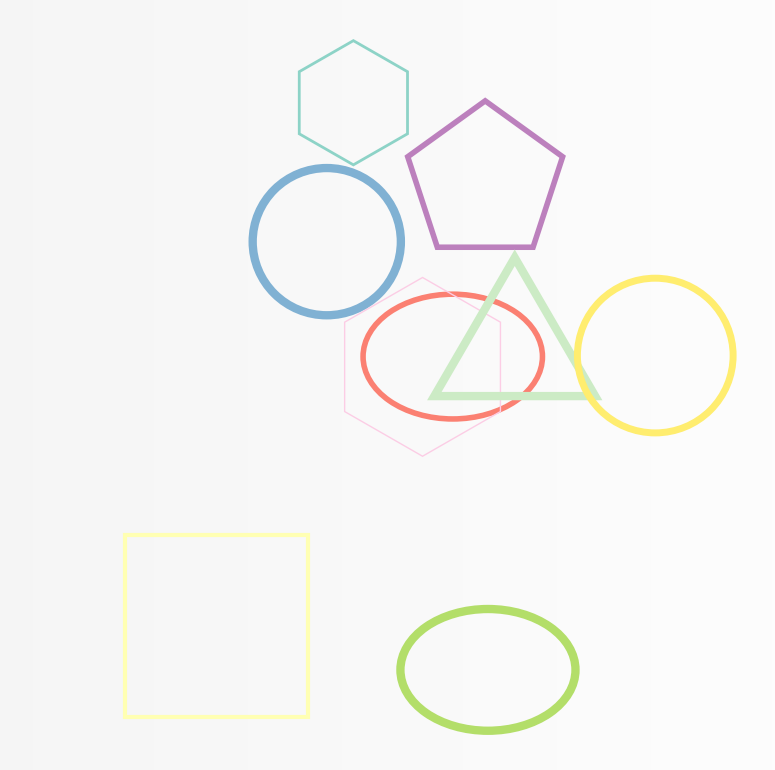[{"shape": "hexagon", "thickness": 1, "radius": 0.4, "center": [0.456, 0.867]}, {"shape": "square", "thickness": 1.5, "radius": 0.59, "center": [0.28, 0.187]}, {"shape": "oval", "thickness": 2, "radius": 0.58, "center": [0.584, 0.537]}, {"shape": "circle", "thickness": 3, "radius": 0.48, "center": [0.422, 0.686]}, {"shape": "oval", "thickness": 3, "radius": 0.56, "center": [0.63, 0.13]}, {"shape": "hexagon", "thickness": 0.5, "radius": 0.58, "center": [0.545, 0.524]}, {"shape": "pentagon", "thickness": 2, "radius": 0.53, "center": [0.626, 0.764]}, {"shape": "triangle", "thickness": 3, "radius": 0.6, "center": [0.664, 0.545]}, {"shape": "circle", "thickness": 2.5, "radius": 0.5, "center": [0.845, 0.538]}]